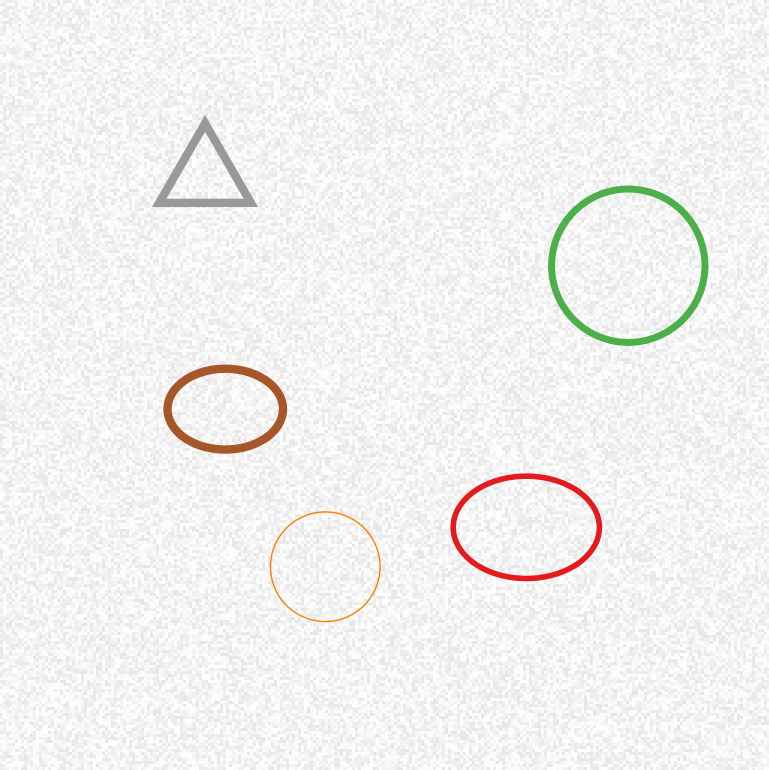[{"shape": "oval", "thickness": 2, "radius": 0.47, "center": [0.684, 0.315]}, {"shape": "circle", "thickness": 2.5, "radius": 0.5, "center": [0.816, 0.655]}, {"shape": "circle", "thickness": 0.5, "radius": 0.36, "center": [0.422, 0.264]}, {"shape": "oval", "thickness": 3, "radius": 0.37, "center": [0.293, 0.469]}, {"shape": "triangle", "thickness": 3, "radius": 0.34, "center": [0.266, 0.771]}]